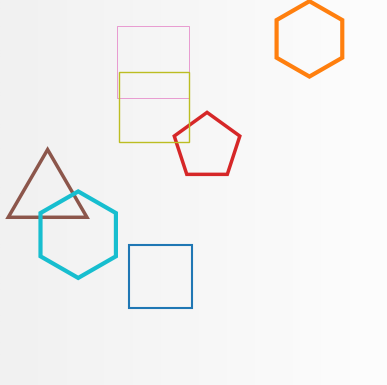[{"shape": "square", "thickness": 1.5, "radius": 0.4, "center": [0.414, 0.282]}, {"shape": "hexagon", "thickness": 3, "radius": 0.49, "center": [0.799, 0.899]}, {"shape": "pentagon", "thickness": 2.5, "radius": 0.44, "center": [0.534, 0.619]}, {"shape": "triangle", "thickness": 2.5, "radius": 0.59, "center": [0.123, 0.494]}, {"shape": "square", "thickness": 0.5, "radius": 0.46, "center": [0.394, 0.839]}, {"shape": "square", "thickness": 1, "radius": 0.45, "center": [0.398, 0.723]}, {"shape": "hexagon", "thickness": 3, "radius": 0.56, "center": [0.202, 0.39]}]